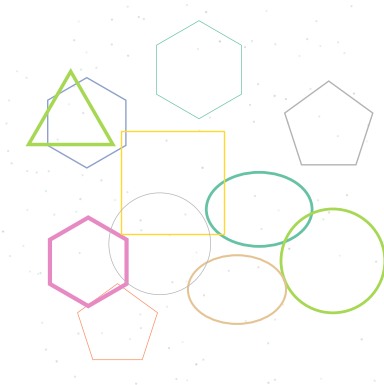[{"shape": "hexagon", "thickness": 0.5, "radius": 0.64, "center": [0.517, 0.819]}, {"shape": "oval", "thickness": 2, "radius": 0.69, "center": [0.673, 0.456]}, {"shape": "pentagon", "thickness": 0.5, "radius": 0.55, "center": [0.305, 0.154]}, {"shape": "hexagon", "thickness": 1, "radius": 0.59, "center": [0.225, 0.681]}, {"shape": "hexagon", "thickness": 3, "radius": 0.57, "center": [0.229, 0.32]}, {"shape": "triangle", "thickness": 2.5, "radius": 0.63, "center": [0.184, 0.688]}, {"shape": "circle", "thickness": 2, "radius": 0.67, "center": [0.865, 0.322]}, {"shape": "square", "thickness": 1, "radius": 0.67, "center": [0.448, 0.526]}, {"shape": "oval", "thickness": 1.5, "radius": 0.64, "center": [0.616, 0.248]}, {"shape": "pentagon", "thickness": 1, "radius": 0.6, "center": [0.854, 0.669]}, {"shape": "circle", "thickness": 0.5, "radius": 0.66, "center": [0.415, 0.367]}]